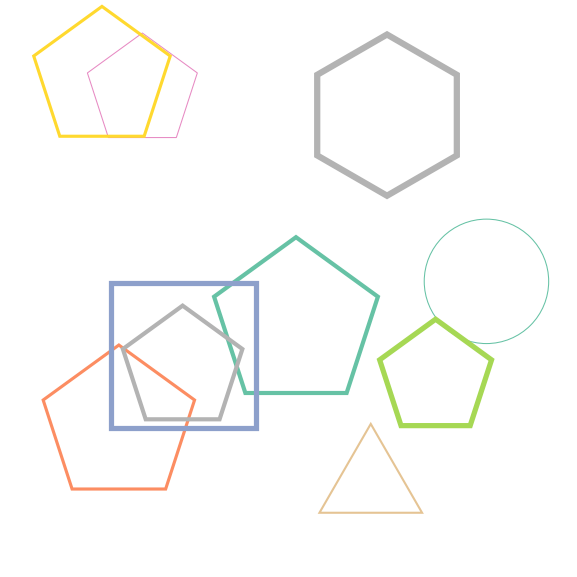[{"shape": "pentagon", "thickness": 2, "radius": 0.75, "center": [0.513, 0.439]}, {"shape": "circle", "thickness": 0.5, "radius": 0.54, "center": [0.842, 0.512]}, {"shape": "pentagon", "thickness": 1.5, "radius": 0.69, "center": [0.206, 0.264]}, {"shape": "square", "thickness": 2.5, "radius": 0.63, "center": [0.318, 0.383]}, {"shape": "pentagon", "thickness": 0.5, "radius": 0.5, "center": [0.247, 0.842]}, {"shape": "pentagon", "thickness": 2.5, "radius": 0.51, "center": [0.754, 0.345]}, {"shape": "pentagon", "thickness": 1.5, "radius": 0.62, "center": [0.177, 0.864]}, {"shape": "triangle", "thickness": 1, "radius": 0.51, "center": [0.642, 0.163]}, {"shape": "pentagon", "thickness": 2, "radius": 0.54, "center": [0.316, 0.361]}, {"shape": "hexagon", "thickness": 3, "radius": 0.7, "center": [0.67, 0.8]}]